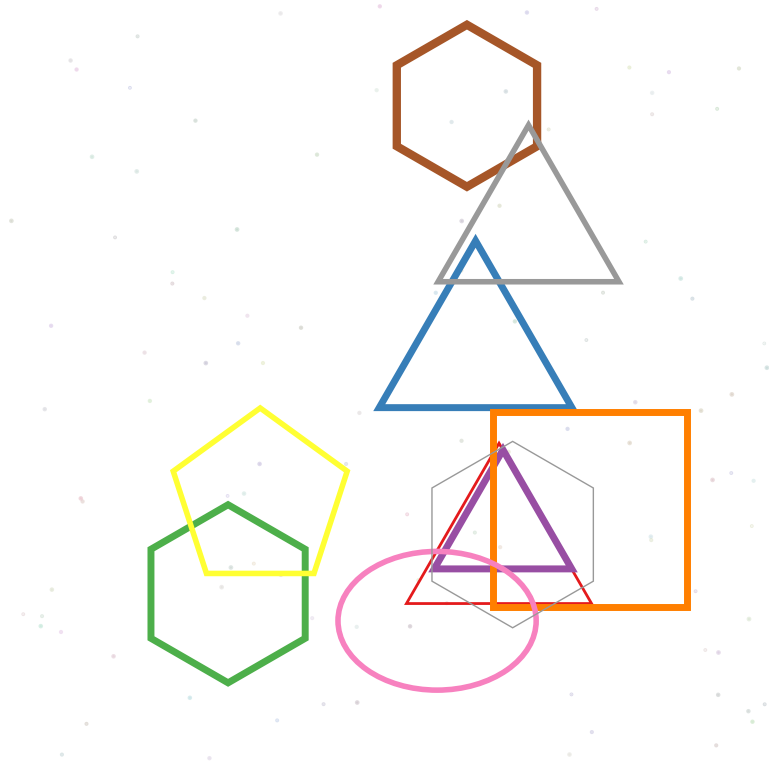[{"shape": "triangle", "thickness": 1, "radius": 0.69, "center": [0.648, 0.286]}, {"shape": "triangle", "thickness": 2.5, "radius": 0.72, "center": [0.618, 0.543]}, {"shape": "hexagon", "thickness": 2.5, "radius": 0.58, "center": [0.296, 0.229]}, {"shape": "triangle", "thickness": 2.5, "radius": 0.52, "center": [0.653, 0.313]}, {"shape": "square", "thickness": 2.5, "radius": 0.63, "center": [0.766, 0.338]}, {"shape": "pentagon", "thickness": 2, "radius": 0.59, "center": [0.338, 0.351]}, {"shape": "hexagon", "thickness": 3, "radius": 0.53, "center": [0.606, 0.863]}, {"shape": "oval", "thickness": 2, "radius": 0.64, "center": [0.568, 0.194]}, {"shape": "hexagon", "thickness": 0.5, "radius": 0.61, "center": [0.666, 0.306]}, {"shape": "triangle", "thickness": 2, "radius": 0.68, "center": [0.686, 0.702]}]